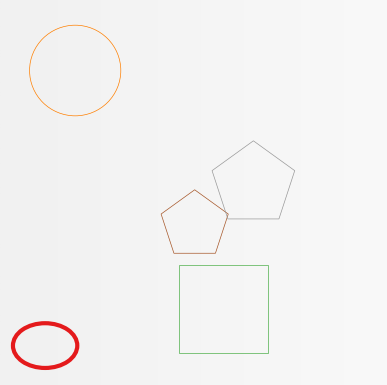[{"shape": "oval", "thickness": 3, "radius": 0.42, "center": [0.116, 0.102]}, {"shape": "square", "thickness": 0.5, "radius": 0.57, "center": [0.577, 0.197]}, {"shape": "circle", "thickness": 0.5, "radius": 0.59, "center": [0.194, 0.817]}, {"shape": "pentagon", "thickness": 0.5, "radius": 0.46, "center": [0.502, 0.416]}, {"shape": "pentagon", "thickness": 0.5, "radius": 0.56, "center": [0.654, 0.522]}]